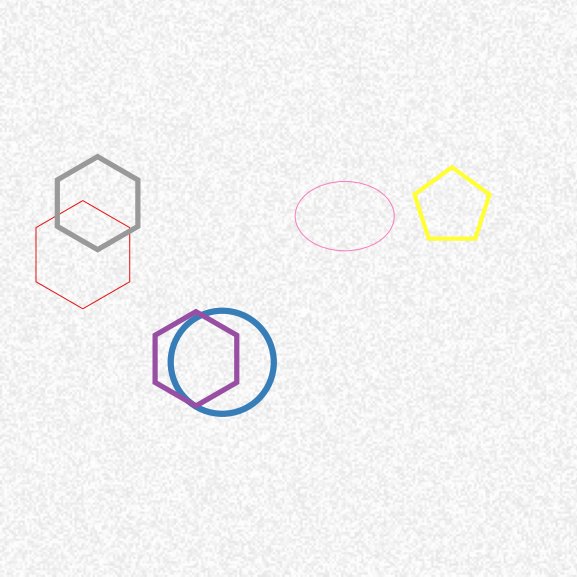[{"shape": "hexagon", "thickness": 0.5, "radius": 0.47, "center": [0.143, 0.558]}, {"shape": "circle", "thickness": 3, "radius": 0.45, "center": [0.385, 0.372]}, {"shape": "hexagon", "thickness": 2.5, "radius": 0.41, "center": [0.339, 0.378]}, {"shape": "pentagon", "thickness": 2, "radius": 0.34, "center": [0.783, 0.641]}, {"shape": "oval", "thickness": 0.5, "radius": 0.43, "center": [0.597, 0.625]}, {"shape": "hexagon", "thickness": 2.5, "radius": 0.4, "center": [0.169, 0.647]}]